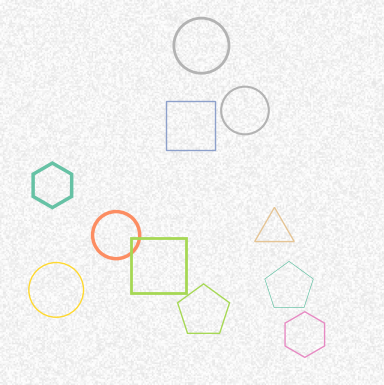[{"shape": "pentagon", "thickness": 0.5, "radius": 0.33, "center": [0.751, 0.255]}, {"shape": "hexagon", "thickness": 2.5, "radius": 0.29, "center": [0.136, 0.519]}, {"shape": "circle", "thickness": 2.5, "radius": 0.31, "center": [0.302, 0.389]}, {"shape": "square", "thickness": 1, "radius": 0.32, "center": [0.494, 0.674]}, {"shape": "hexagon", "thickness": 1, "radius": 0.3, "center": [0.792, 0.131]}, {"shape": "pentagon", "thickness": 1, "radius": 0.35, "center": [0.529, 0.192]}, {"shape": "square", "thickness": 2, "radius": 0.36, "center": [0.411, 0.311]}, {"shape": "circle", "thickness": 1, "radius": 0.36, "center": [0.146, 0.247]}, {"shape": "triangle", "thickness": 1, "radius": 0.3, "center": [0.713, 0.402]}, {"shape": "circle", "thickness": 2, "radius": 0.36, "center": [0.523, 0.881]}, {"shape": "circle", "thickness": 1.5, "radius": 0.31, "center": [0.636, 0.713]}]